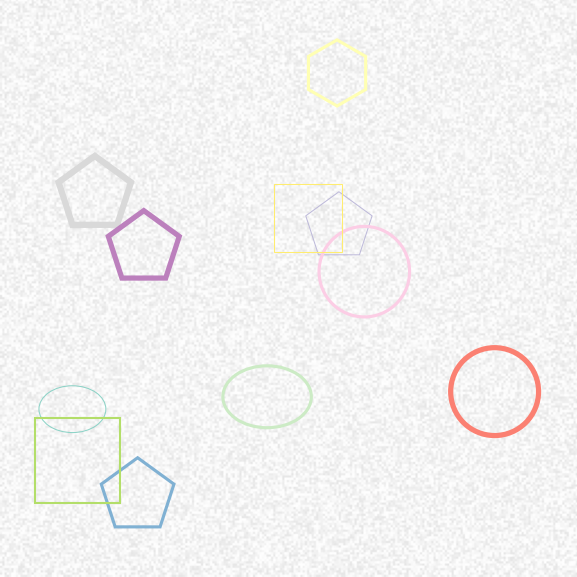[{"shape": "oval", "thickness": 0.5, "radius": 0.29, "center": [0.125, 0.291]}, {"shape": "hexagon", "thickness": 1.5, "radius": 0.29, "center": [0.584, 0.873]}, {"shape": "pentagon", "thickness": 0.5, "radius": 0.3, "center": [0.587, 0.607]}, {"shape": "circle", "thickness": 2.5, "radius": 0.38, "center": [0.856, 0.321]}, {"shape": "pentagon", "thickness": 1.5, "radius": 0.33, "center": [0.238, 0.14]}, {"shape": "square", "thickness": 1, "radius": 0.37, "center": [0.134, 0.202]}, {"shape": "circle", "thickness": 1.5, "radius": 0.39, "center": [0.631, 0.529]}, {"shape": "pentagon", "thickness": 3, "radius": 0.33, "center": [0.164, 0.663]}, {"shape": "pentagon", "thickness": 2.5, "radius": 0.32, "center": [0.249, 0.57]}, {"shape": "oval", "thickness": 1.5, "radius": 0.38, "center": [0.463, 0.312]}, {"shape": "square", "thickness": 0.5, "radius": 0.3, "center": [0.534, 0.621]}]